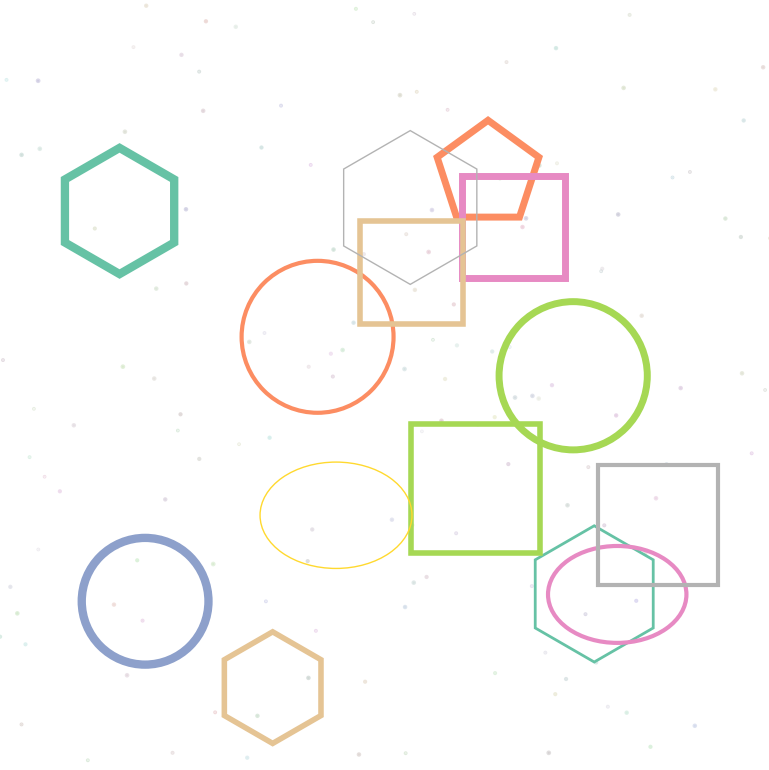[{"shape": "hexagon", "thickness": 1, "radius": 0.44, "center": [0.772, 0.229]}, {"shape": "hexagon", "thickness": 3, "radius": 0.41, "center": [0.155, 0.726]}, {"shape": "pentagon", "thickness": 2.5, "radius": 0.35, "center": [0.634, 0.774]}, {"shape": "circle", "thickness": 1.5, "radius": 0.49, "center": [0.412, 0.563]}, {"shape": "circle", "thickness": 3, "radius": 0.41, "center": [0.188, 0.219]}, {"shape": "oval", "thickness": 1.5, "radius": 0.45, "center": [0.802, 0.228]}, {"shape": "square", "thickness": 2.5, "radius": 0.33, "center": [0.667, 0.705]}, {"shape": "circle", "thickness": 2.5, "radius": 0.48, "center": [0.744, 0.512]}, {"shape": "square", "thickness": 2, "radius": 0.42, "center": [0.617, 0.366]}, {"shape": "oval", "thickness": 0.5, "radius": 0.49, "center": [0.436, 0.331]}, {"shape": "square", "thickness": 2, "radius": 0.34, "center": [0.534, 0.646]}, {"shape": "hexagon", "thickness": 2, "radius": 0.36, "center": [0.354, 0.107]}, {"shape": "square", "thickness": 1.5, "radius": 0.39, "center": [0.855, 0.318]}, {"shape": "hexagon", "thickness": 0.5, "radius": 0.5, "center": [0.533, 0.731]}]